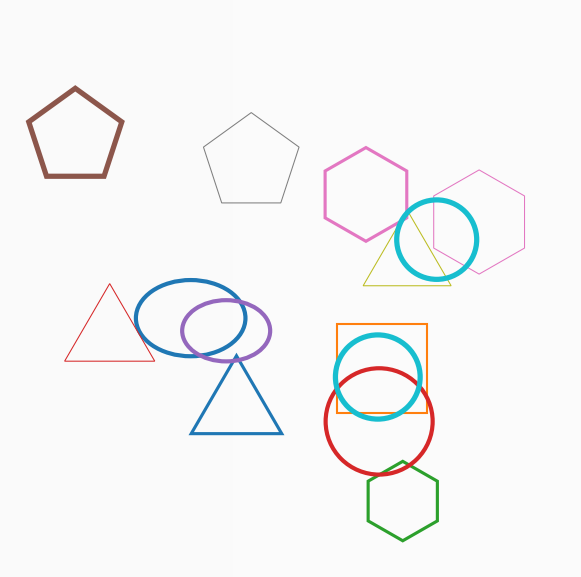[{"shape": "triangle", "thickness": 1.5, "radius": 0.45, "center": [0.407, 0.293]}, {"shape": "oval", "thickness": 2, "radius": 0.47, "center": [0.328, 0.448]}, {"shape": "square", "thickness": 1, "radius": 0.39, "center": [0.657, 0.362]}, {"shape": "hexagon", "thickness": 1.5, "radius": 0.34, "center": [0.693, 0.132]}, {"shape": "triangle", "thickness": 0.5, "radius": 0.45, "center": [0.189, 0.418]}, {"shape": "circle", "thickness": 2, "radius": 0.46, "center": [0.652, 0.269]}, {"shape": "oval", "thickness": 2, "radius": 0.38, "center": [0.389, 0.426]}, {"shape": "pentagon", "thickness": 2.5, "radius": 0.42, "center": [0.13, 0.762]}, {"shape": "hexagon", "thickness": 1.5, "radius": 0.41, "center": [0.63, 0.662]}, {"shape": "hexagon", "thickness": 0.5, "radius": 0.45, "center": [0.824, 0.615]}, {"shape": "pentagon", "thickness": 0.5, "radius": 0.43, "center": [0.432, 0.718]}, {"shape": "triangle", "thickness": 0.5, "radius": 0.44, "center": [0.7, 0.548]}, {"shape": "circle", "thickness": 2.5, "radius": 0.34, "center": [0.751, 0.584]}, {"shape": "circle", "thickness": 2.5, "radius": 0.36, "center": [0.65, 0.346]}]